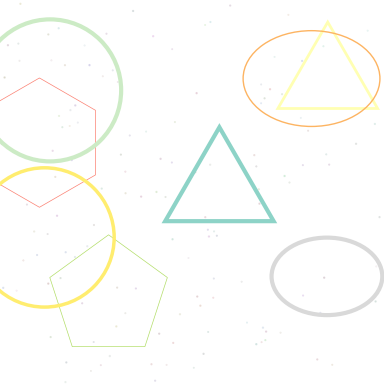[{"shape": "triangle", "thickness": 3, "radius": 0.81, "center": [0.57, 0.507]}, {"shape": "triangle", "thickness": 2, "radius": 0.75, "center": [0.851, 0.793]}, {"shape": "hexagon", "thickness": 0.5, "radius": 0.84, "center": [0.102, 0.63]}, {"shape": "oval", "thickness": 1, "radius": 0.89, "center": [0.809, 0.796]}, {"shape": "pentagon", "thickness": 0.5, "radius": 0.8, "center": [0.282, 0.23]}, {"shape": "oval", "thickness": 3, "radius": 0.72, "center": [0.849, 0.282]}, {"shape": "circle", "thickness": 3, "radius": 0.92, "center": [0.13, 0.765]}, {"shape": "circle", "thickness": 2.5, "radius": 0.9, "center": [0.116, 0.383]}]